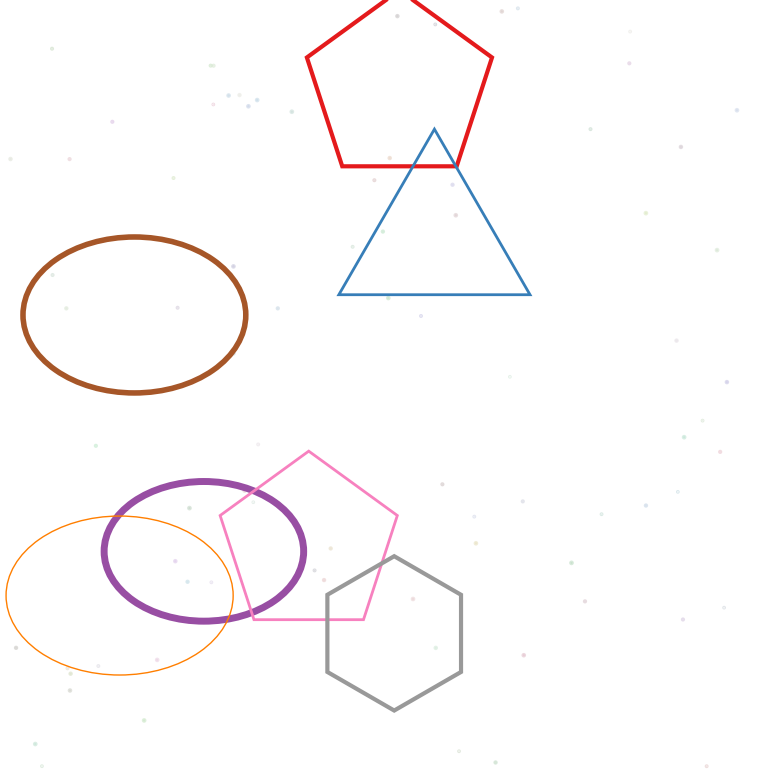[{"shape": "pentagon", "thickness": 1.5, "radius": 0.63, "center": [0.519, 0.886]}, {"shape": "triangle", "thickness": 1, "radius": 0.72, "center": [0.564, 0.689]}, {"shape": "oval", "thickness": 2.5, "radius": 0.65, "center": [0.265, 0.284]}, {"shape": "oval", "thickness": 0.5, "radius": 0.74, "center": [0.155, 0.227]}, {"shape": "oval", "thickness": 2, "radius": 0.72, "center": [0.175, 0.591]}, {"shape": "pentagon", "thickness": 1, "radius": 0.6, "center": [0.401, 0.293]}, {"shape": "hexagon", "thickness": 1.5, "radius": 0.5, "center": [0.512, 0.177]}]